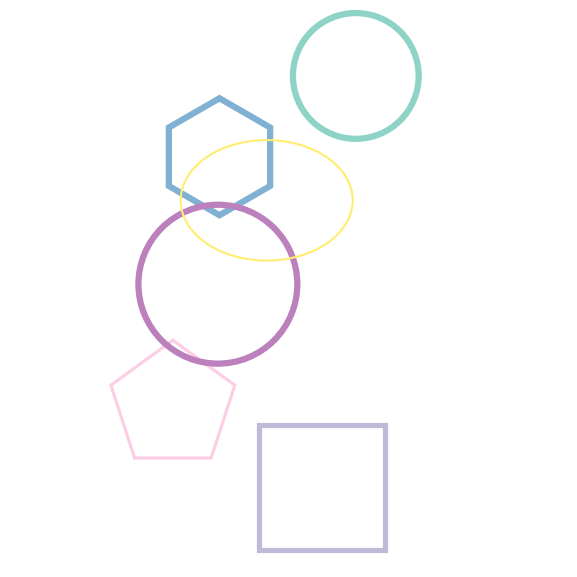[{"shape": "circle", "thickness": 3, "radius": 0.54, "center": [0.616, 0.868]}, {"shape": "square", "thickness": 2.5, "radius": 0.54, "center": [0.558, 0.155]}, {"shape": "hexagon", "thickness": 3, "radius": 0.51, "center": [0.38, 0.728]}, {"shape": "pentagon", "thickness": 1.5, "radius": 0.56, "center": [0.299, 0.297]}, {"shape": "circle", "thickness": 3, "radius": 0.69, "center": [0.377, 0.507]}, {"shape": "oval", "thickness": 1, "radius": 0.75, "center": [0.462, 0.652]}]